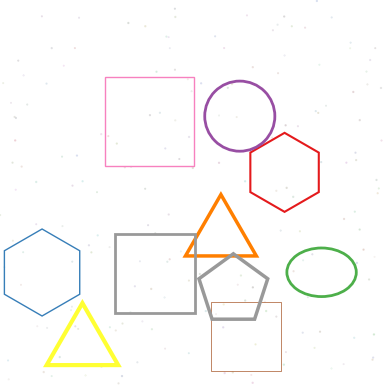[{"shape": "hexagon", "thickness": 1.5, "radius": 0.51, "center": [0.739, 0.552]}, {"shape": "hexagon", "thickness": 1, "radius": 0.56, "center": [0.109, 0.292]}, {"shape": "oval", "thickness": 2, "radius": 0.45, "center": [0.835, 0.293]}, {"shape": "circle", "thickness": 2, "radius": 0.46, "center": [0.623, 0.698]}, {"shape": "triangle", "thickness": 2.5, "radius": 0.53, "center": [0.574, 0.388]}, {"shape": "triangle", "thickness": 3, "radius": 0.54, "center": [0.214, 0.105]}, {"shape": "square", "thickness": 0.5, "radius": 0.45, "center": [0.639, 0.125]}, {"shape": "square", "thickness": 1, "radius": 0.58, "center": [0.388, 0.685]}, {"shape": "square", "thickness": 2, "radius": 0.52, "center": [0.403, 0.29]}, {"shape": "pentagon", "thickness": 2.5, "radius": 0.47, "center": [0.606, 0.247]}]